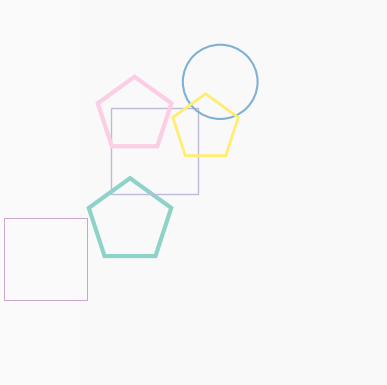[{"shape": "pentagon", "thickness": 3, "radius": 0.56, "center": [0.336, 0.425]}, {"shape": "square", "thickness": 1, "radius": 0.56, "center": [0.398, 0.607]}, {"shape": "circle", "thickness": 1.5, "radius": 0.48, "center": [0.568, 0.787]}, {"shape": "pentagon", "thickness": 3, "radius": 0.5, "center": [0.347, 0.701]}, {"shape": "square", "thickness": 0.5, "radius": 0.53, "center": [0.117, 0.327]}, {"shape": "pentagon", "thickness": 2, "radius": 0.44, "center": [0.53, 0.668]}]